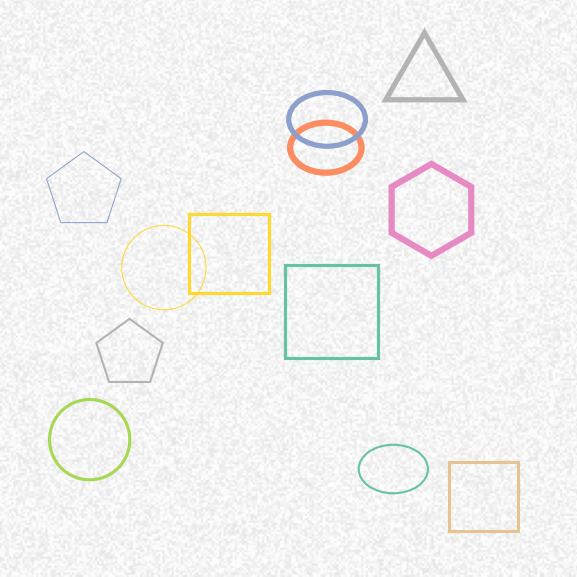[{"shape": "square", "thickness": 1.5, "radius": 0.4, "center": [0.574, 0.46]}, {"shape": "oval", "thickness": 1, "radius": 0.3, "center": [0.681, 0.187]}, {"shape": "oval", "thickness": 3, "radius": 0.31, "center": [0.564, 0.743]}, {"shape": "pentagon", "thickness": 0.5, "radius": 0.34, "center": [0.145, 0.669]}, {"shape": "oval", "thickness": 2.5, "radius": 0.33, "center": [0.566, 0.792]}, {"shape": "hexagon", "thickness": 3, "radius": 0.4, "center": [0.747, 0.636]}, {"shape": "circle", "thickness": 1.5, "radius": 0.35, "center": [0.155, 0.238]}, {"shape": "square", "thickness": 1.5, "radius": 0.35, "center": [0.396, 0.56]}, {"shape": "circle", "thickness": 0.5, "radius": 0.37, "center": [0.284, 0.536]}, {"shape": "square", "thickness": 1.5, "radius": 0.3, "center": [0.837, 0.14]}, {"shape": "triangle", "thickness": 2.5, "radius": 0.39, "center": [0.735, 0.865]}, {"shape": "pentagon", "thickness": 1, "radius": 0.3, "center": [0.224, 0.387]}]